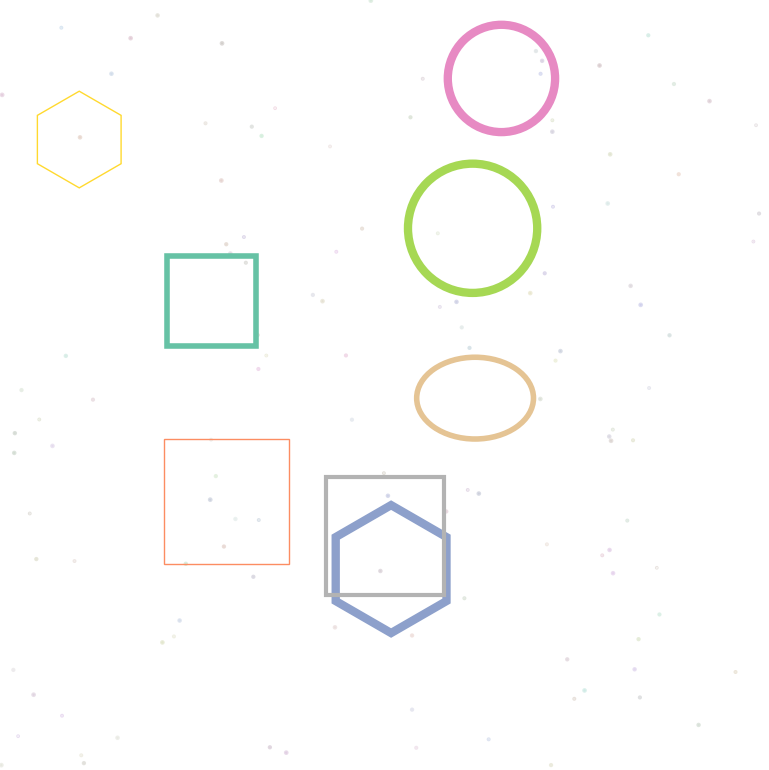[{"shape": "square", "thickness": 2, "radius": 0.29, "center": [0.275, 0.609]}, {"shape": "square", "thickness": 0.5, "radius": 0.41, "center": [0.294, 0.349]}, {"shape": "hexagon", "thickness": 3, "radius": 0.42, "center": [0.508, 0.261]}, {"shape": "circle", "thickness": 3, "radius": 0.35, "center": [0.651, 0.898]}, {"shape": "circle", "thickness": 3, "radius": 0.42, "center": [0.614, 0.704]}, {"shape": "hexagon", "thickness": 0.5, "radius": 0.31, "center": [0.103, 0.819]}, {"shape": "oval", "thickness": 2, "radius": 0.38, "center": [0.617, 0.483]}, {"shape": "square", "thickness": 1.5, "radius": 0.38, "center": [0.5, 0.305]}]